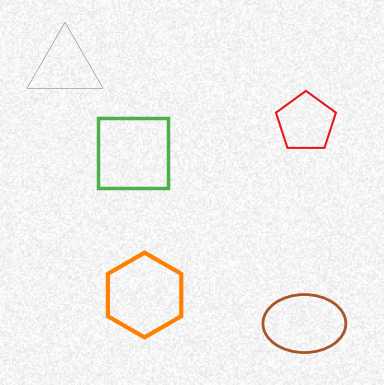[{"shape": "pentagon", "thickness": 1.5, "radius": 0.41, "center": [0.795, 0.682]}, {"shape": "square", "thickness": 2.5, "radius": 0.45, "center": [0.346, 0.602]}, {"shape": "hexagon", "thickness": 3, "radius": 0.55, "center": [0.376, 0.234]}, {"shape": "oval", "thickness": 2, "radius": 0.54, "center": [0.791, 0.16]}, {"shape": "triangle", "thickness": 0.5, "radius": 0.57, "center": [0.169, 0.828]}]